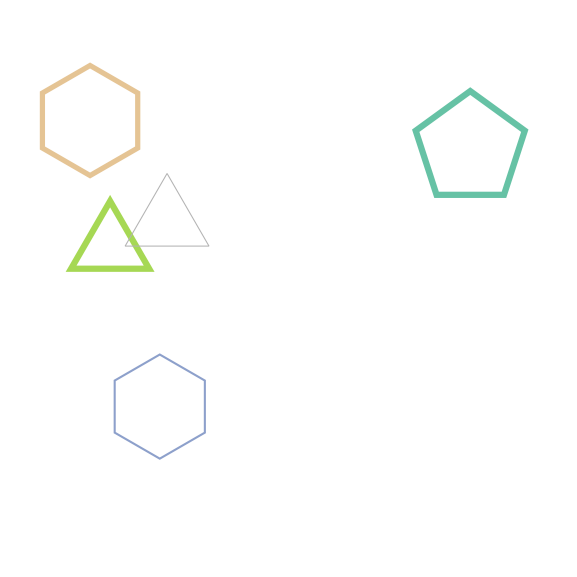[{"shape": "pentagon", "thickness": 3, "radius": 0.5, "center": [0.814, 0.742]}, {"shape": "hexagon", "thickness": 1, "radius": 0.45, "center": [0.277, 0.295]}, {"shape": "triangle", "thickness": 3, "radius": 0.39, "center": [0.191, 0.573]}, {"shape": "hexagon", "thickness": 2.5, "radius": 0.48, "center": [0.156, 0.79]}, {"shape": "triangle", "thickness": 0.5, "radius": 0.42, "center": [0.289, 0.615]}]